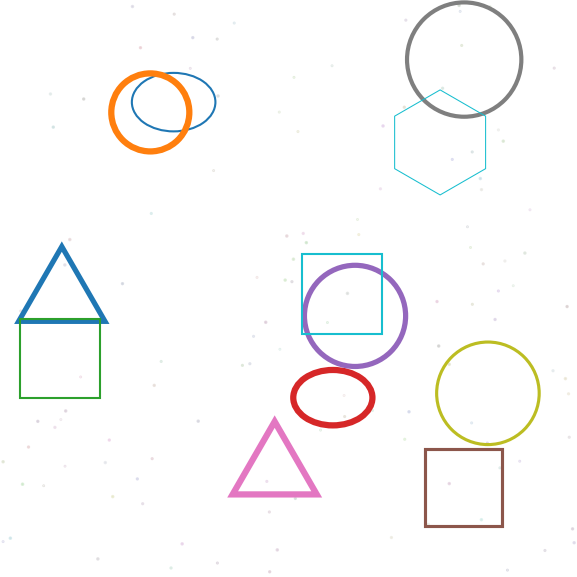[{"shape": "triangle", "thickness": 2.5, "radius": 0.43, "center": [0.107, 0.486]}, {"shape": "oval", "thickness": 1, "radius": 0.36, "center": [0.301, 0.822]}, {"shape": "circle", "thickness": 3, "radius": 0.34, "center": [0.26, 0.804]}, {"shape": "square", "thickness": 1, "radius": 0.34, "center": [0.104, 0.379]}, {"shape": "oval", "thickness": 3, "radius": 0.34, "center": [0.576, 0.311]}, {"shape": "circle", "thickness": 2.5, "radius": 0.44, "center": [0.615, 0.452]}, {"shape": "square", "thickness": 1.5, "radius": 0.33, "center": [0.803, 0.155]}, {"shape": "triangle", "thickness": 3, "radius": 0.42, "center": [0.476, 0.185]}, {"shape": "circle", "thickness": 2, "radius": 0.49, "center": [0.804, 0.896]}, {"shape": "circle", "thickness": 1.5, "radius": 0.44, "center": [0.845, 0.318]}, {"shape": "hexagon", "thickness": 0.5, "radius": 0.45, "center": [0.762, 0.753]}, {"shape": "square", "thickness": 1, "radius": 0.34, "center": [0.592, 0.49]}]